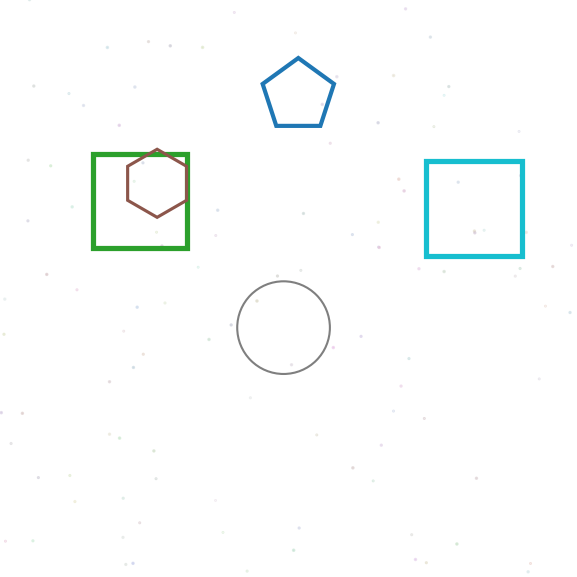[{"shape": "pentagon", "thickness": 2, "radius": 0.32, "center": [0.517, 0.834]}, {"shape": "square", "thickness": 2.5, "radius": 0.41, "center": [0.242, 0.651]}, {"shape": "hexagon", "thickness": 1.5, "radius": 0.29, "center": [0.272, 0.682]}, {"shape": "circle", "thickness": 1, "radius": 0.4, "center": [0.491, 0.432]}, {"shape": "square", "thickness": 2.5, "radius": 0.41, "center": [0.821, 0.638]}]